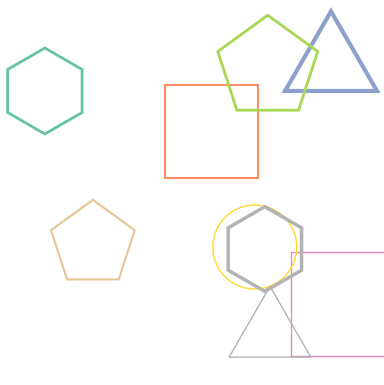[{"shape": "hexagon", "thickness": 2, "radius": 0.56, "center": [0.117, 0.764]}, {"shape": "square", "thickness": 1.5, "radius": 0.6, "center": [0.548, 0.659]}, {"shape": "triangle", "thickness": 3, "radius": 0.69, "center": [0.86, 0.833]}, {"shape": "square", "thickness": 1, "radius": 0.68, "center": [0.892, 0.21]}, {"shape": "pentagon", "thickness": 2, "radius": 0.68, "center": [0.695, 0.824]}, {"shape": "circle", "thickness": 1, "radius": 0.54, "center": [0.662, 0.358]}, {"shape": "pentagon", "thickness": 1.5, "radius": 0.57, "center": [0.241, 0.367]}, {"shape": "hexagon", "thickness": 2.5, "radius": 0.55, "center": [0.688, 0.353]}, {"shape": "triangle", "thickness": 1, "radius": 0.61, "center": [0.701, 0.134]}]